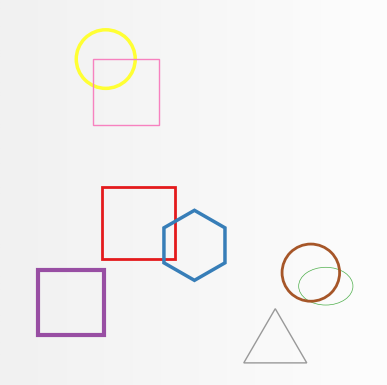[{"shape": "square", "thickness": 2, "radius": 0.47, "center": [0.357, 0.421]}, {"shape": "hexagon", "thickness": 2.5, "radius": 0.45, "center": [0.502, 0.363]}, {"shape": "oval", "thickness": 0.5, "radius": 0.35, "center": [0.841, 0.257]}, {"shape": "square", "thickness": 3, "radius": 0.42, "center": [0.183, 0.213]}, {"shape": "circle", "thickness": 2.5, "radius": 0.38, "center": [0.273, 0.847]}, {"shape": "circle", "thickness": 2, "radius": 0.37, "center": [0.802, 0.292]}, {"shape": "square", "thickness": 1, "radius": 0.43, "center": [0.325, 0.761]}, {"shape": "triangle", "thickness": 1, "radius": 0.47, "center": [0.71, 0.104]}]